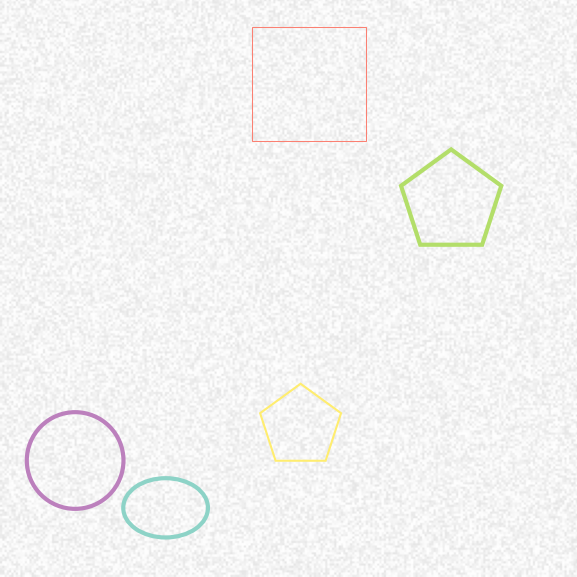[{"shape": "oval", "thickness": 2, "radius": 0.37, "center": [0.287, 0.12]}, {"shape": "square", "thickness": 0.5, "radius": 0.5, "center": [0.535, 0.854]}, {"shape": "pentagon", "thickness": 2, "radius": 0.46, "center": [0.781, 0.649]}, {"shape": "circle", "thickness": 2, "radius": 0.42, "center": [0.13, 0.202]}, {"shape": "pentagon", "thickness": 1, "radius": 0.37, "center": [0.52, 0.261]}]